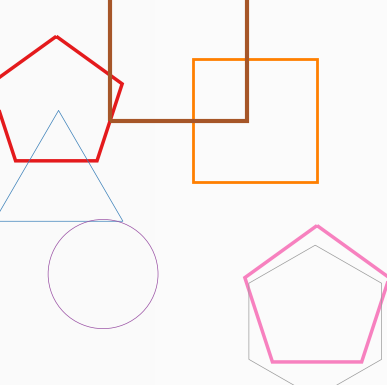[{"shape": "pentagon", "thickness": 2.5, "radius": 0.89, "center": [0.145, 0.727]}, {"shape": "triangle", "thickness": 0.5, "radius": 0.96, "center": [0.151, 0.521]}, {"shape": "circle", "thickness": 0.5, "radius": 0.71, "center": [0.266, 0.288]}, {"shape": "square", "thickness": 2, "radius": 0.8, "center": [0.658, 0.687]}, {"shape": "square", "thickness": 3, "radius": 0.89, "center": [0.461, 0.863]}, {"shape": "pentagon", "thickness": 2.5, "radius": 0.98, "center": [0.818, 0.218]}, {"shape": "hexagon", "thickness": 0.5, "radius": 0.99, "center": [0.814, 0.165]}]